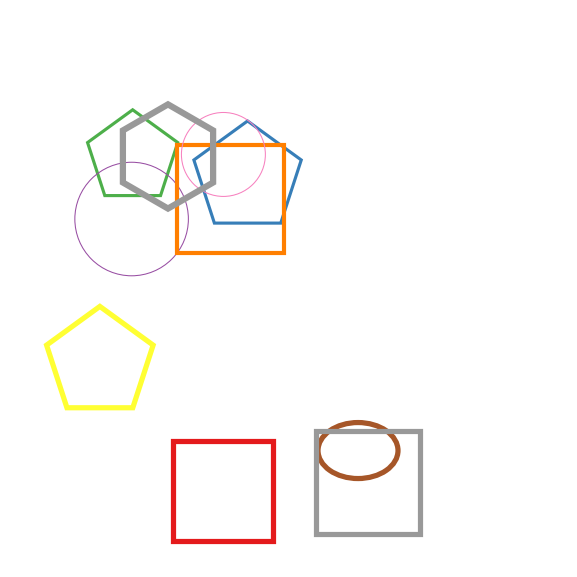[{"shape": "square", "thickness": 2.5, "radius": 0.43, "center": [0.387, 0.149]}, {"shape": "pentagon", "thickness": 1.5, "radius": 0.49, "center": [0.429, 0.692]}, {"shape": "pentagon", "thickness": 1.5, "radius": 0.41, "center": [0.23, 0.727]}, {"shape": "circle", "thickness": 0.5, "radius": 0.49, "center": [0.228, 0.62]}, {"shape": "square", "thickness": 2, "radius": 0.47, "center": [0.399, 0.654]}, {"shape": "pentagon", "thickness": 2.5, "radius": 0.48, "center": [0.173, 0.372]}, {"shape": "oval", "thickness": 2.5, "radius": 0.35, "center": [0.62, 0.219]}, {"shape": "circle", "thickness": 0.5, "radius": 0.36, "center": [0.387, 0.732]}, {"shape": "square", "thickness": 2.5, "radius": 0.45, "center": [0.637, 0.164]}, {"shape": "hexagon", "thickness": 3, "radius": 0.45, "center": [0.291, 0.728]}]